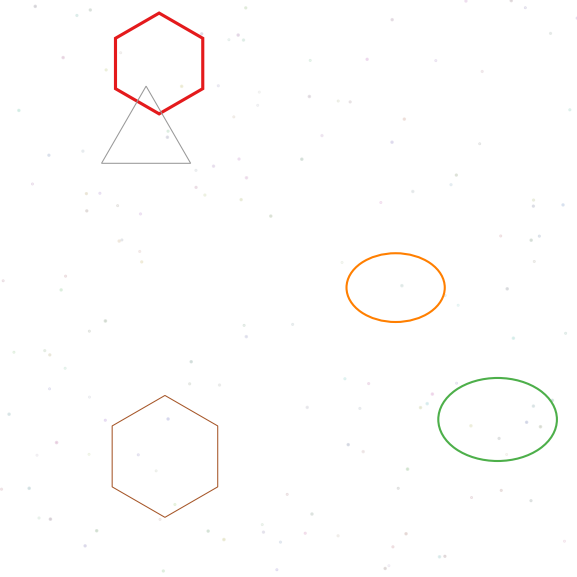[{"shape": "hexagon", "thickness": 1.5, "radius": 0.44, "center": [0.276, 0.889]}, {"shape": "oval", "thickness": 1, "radius": 0.51, "center": [0.862, 0.273]}, {"shape": "oval", "thickness": 1, "radius": 0.43, "center": [0.685, 0.501]}, {"shape": "hexagon", "thickness": 0.5, "radius": 0.53, "center": [0.286, 0.209]}, {"shape": "triangle", "thickness": 0.5, "radius": 0.45, "center": [0.253, 0.761]}]